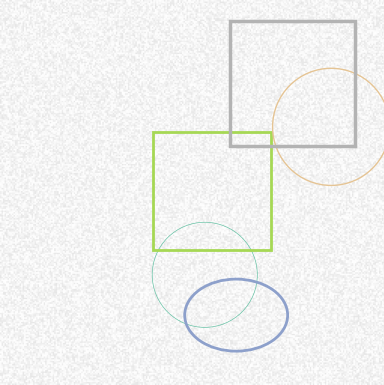[{"shape": "circle", "thickness": 0.5, "radius": 0.68, "center": [0.532, 0.286]}, {"shape": "oval", "thickness": 2, "radius": 0.67, "center": [0.613, 0.181]}, {"shape": "square", "thickness": 2, "radius": 0.77, "center": [0.55, 0.504]}, {"shape": "circle", "thickness": 1, "radius": 0.76, "center": [0.86, 0.67]}, {"shape": "square", "thickness": 2.5, "radius": 0.81, "center": [0.759, 0.783]}]